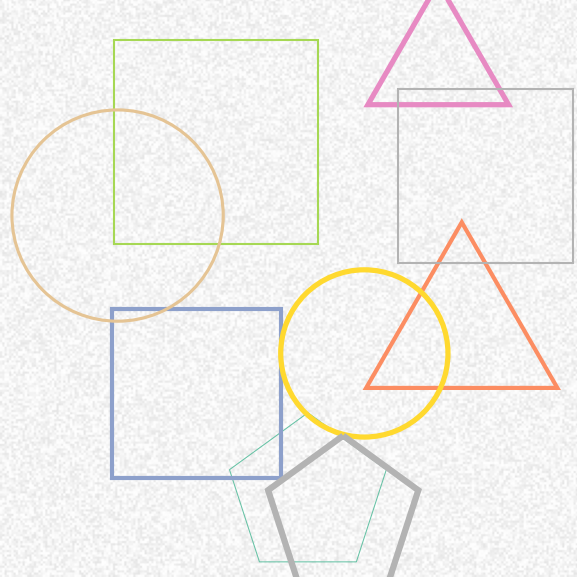[{"shape": "pentagon", "thickness": 0.5, "radius": 0.71, "center": [0.533, 0.142]}, {"shape": "triangle", "thickness": 2, "radius": 0.96, "center": [0.8, 0.423]}, {"shape": "square", "thickness": 2, "radius": 0.73, "center": [0.341, 0.318]}, {"shape": "triangle", "thickness": 2.5, "radius": 0.7, "center": [0.759, 0.888]}, {"shape": "square", "thickness": 1, "radius": 0.88, "center": [0.373, 0.753]}, {"shape": "circle", "thickness": 2.5, "radius": 0.72, "center": [0.631, 0.387]}, {"shape": "circle", "thickness": 1.5, "radius": 0.91, "center": [0.204, 0.626]}, {"shape": "square", "thickness": 1, "radius": 0.76, "center": [0.841, 0.695]}, {"shape": "pentagon", "thickness": 3, "radius": 0.68, "center": [0.594, 0.108]}]